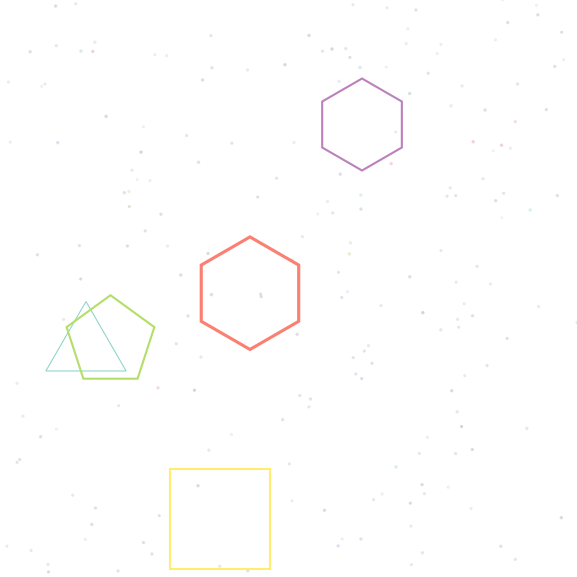[{"shape": "triangle", "thickness": 0.5, "radius": 0.4, "center": [0.149, 0.397]}, {"shape": "hexagon", "thickness": 1.5, "radius": 0.49, "center": [0.433, 0.491]}, {"shape": "pentagon", "thickness": 1, "radius": 0.4, "center": [0.191, 0.408]}, {"shape": "hexagon", "thickness": 1, "radius": 0.4, "center": [0.627, 0.784]}, {"shape": "square", "thickness": 1, "radius": 0.43, "center": [0.381, 0.101]}]